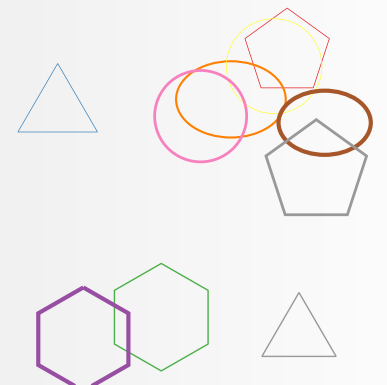[{"shape": "pentagon", "thickness": 0.5, "radius": 0.57, "center": [0.741, 0.864]}, {"shape": "triangle", "thickness": 0.5, "radius": 0.59, "center": [0.149, 0.716]}, {"shape": "hexagon", "thickness": 1, "radius": 0.7, "center": [0.416, 0.176]}, {"shape": "hexagon", "thickness": 3, "radius": 0.67, "center": [0.215, 0.119]}, {"shape": "oval", "thickness": 1.5, "radius": 0.71, "center": [0.596, 0.742]}, {"shape": "circle", "thickness": 0.5, "radius": 0.62, "center": [0.708, 0.828]}, {"shape": "oval", "thickness": 3, "radius": 0.6, "center": [0.838, 0.681]}, {"shape": "circle", "thickness": 2, "radius": 0.59, "center": [0.518, 0.698]}, {"shape": "triangle", "thickness": 1, "radius": 0.55, "center": [0.772, 0.13]}, {"shape": "pentagon", "thickness": 2, "radius": 0.68, "center": [0.816, 0.553]}]